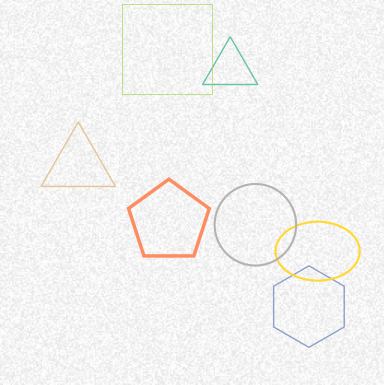[{"shape": "triangle", "thickness": 1, "radius": 0.41, "center": [0.598, 0.822]}, {"shape": "pentagon", "thickness": 2.5, "radius": 0.55, "center": [0.439, 0.424]}, {"shape": "hexagon", "thickness": 1, "radius": 0.53, "center": [0.802, 0.204]}, {"shape": "square", "thickness": 0.5, "radius": 0.59, "center": [0.434, 0.873]}, {"shape": "oval", "thickness": 1.5, "radius": 0.55, "center": [0.825, 0.348]}, {"shape": "triangle", "thickness": 1, "radius": 0.56, "center": [0.203, 0.572]}, {"shape": "circle", "thickness": 1.5, "radius": 0.53, "center": [0.663, 0.416]}]